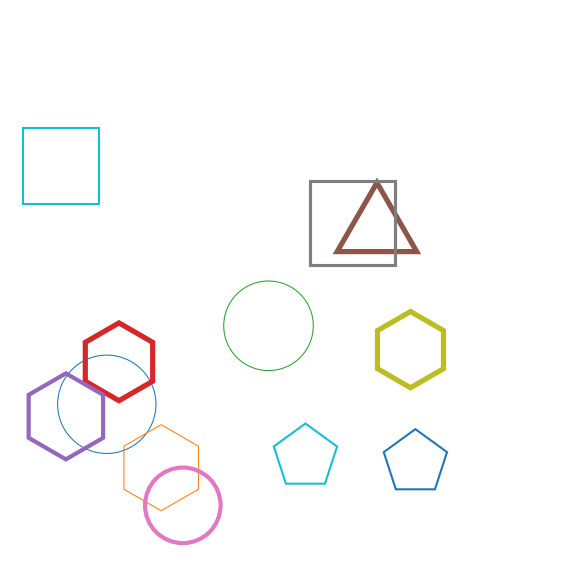[{"shape": "circle", "thickness": 0.5, "radius": 0.43, "center": [0.185, 0.299]}, {"shape": "pentagon", "thickness": 1, "radius": 0.29, "center": [0.719, 0.198]}, {"shape": "hexagon", "thickness": 0.5, "radius": 0.37, "center": [0.279, 0.189]}, {"shape": "circle", "thickness": 0.5, "radius": 0.39, "center": [0.465, 0.435]}, {"shape": "hexagon", "thickness": 2.5, "radius": 0.34, "center": [0.206, 0.373]}, {"shape": "hexagon", "thickness": 2, "radius": 0.37, "center": [0.114, 0.278]}, {"shape": "triangle", "thickness": 2.5, "radius": 0.4, "center": [0.653, 0.603]}, {"shape": "circle", "thickness": 2, "radius": 0.33, "center": [0.317, 0.124]}, {"shape": "square", "thickness": 1.5, "radius": 0.37, "center": [0.61, 0.613]}, {"shape": "hexagon", "thickness": 2.5, "radius": 0.33, "center": [0.711, 0.394]}, {"shape": "pentagon", "thickness": 1, "radius": 0.29, "center": [0.529, 0.208]}, {"shape": "square", "thickness": 1, "radius": 0.33, "center": [0.106, 0.712]}]